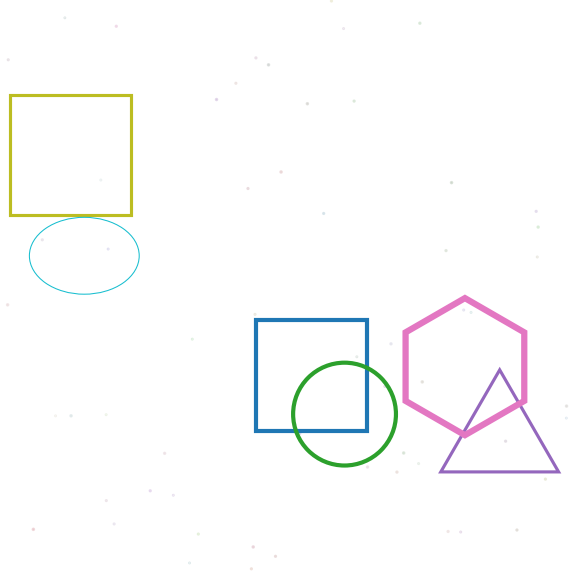[{"shape": "square", "thickness": 2, "radius": 0.48, "center": [0.539, 0.349]}, {"shape": "circle", "thickness": 2, "radius": 0.45, "center": [0.597, 0.282]}, {"shape": "triangle", "thickness": 1.5, "radius": 0.59, "center": [0.865, 0.241]}, {"shape": "hexagon", "thickness": 3, "radius": 0.59, "center": [0.805, 0.364]}, {"shape": "square", "thickness": 1.5, "radius": 0.52, "center": [0.122, 0.731]}, {"shape": "oval", "thickness": 0.5, "radius": 0.48, "center": [0.146, 0.556]}]